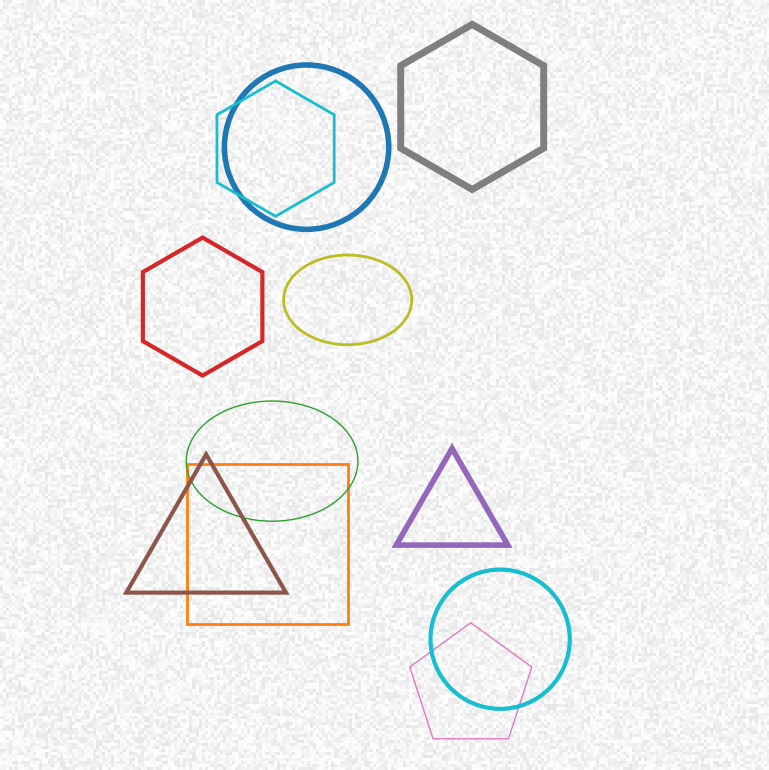[{"shape": "circle", "thickness": 2, "radius": 0.53, "center": [0.398, 0.809]}, {"shape": "square", "thickness": 1, "radius": 0.52, "center": [0.347, 0.293]}, {"shape": "oval", "thickness": 0.5, "radius": 0.56, "center": [0.353, 0.401]}, {"shape": "hexagon", "thickness": 1.5, "radius": 0.45, "center": [0.263, 0.602]}, {"shape": "triangle", "thickness": 2, "radius": 0.42, "center": [0.587, 0.334]}, {"shape": "triangle", "thickness": 1.5, "radius": 0.6, "center": [0.268, 0.29]}, {"shape": "pentagon", "thickness": 0.5, "radius": 0.42, "center": [0.611, 0.108]}, {"shape": "hexagon", "thickness": 2.5, "radius": 0.54, "center": [0.613, 0.861]}, {"shape": "oval", "thickness": 1, "radius": 0.42, "center": [0.452, 0.611]}, {"shape": "circle", "thickness": 1.5, "radius": 0.45, "center": [0.65, 0.17]}, {"shape": "hexagon", "thickness": 1, "radius": 0.44, "center": [0.358, 0.807]}]